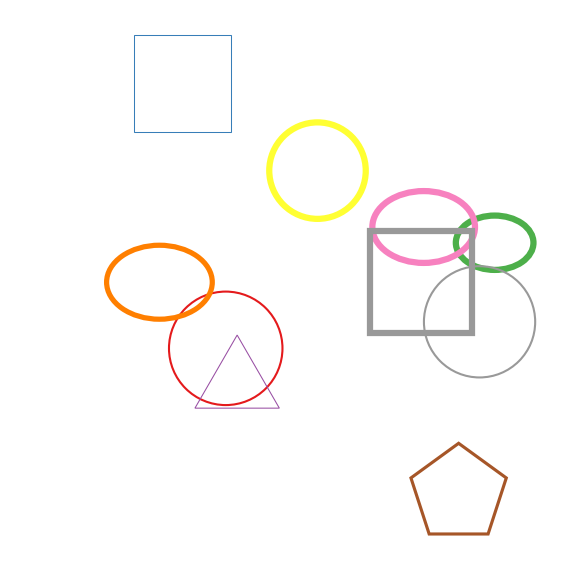[{"shape": "circle", "thickness": 1, "radius": 0.49, "center": [0.391, 0.396]}, {"shape": "square", "thickness": 0.5, "radius": 0.42, "center": [0.316, 0.854]}, {"shape": "oval", "thickness": 3, "radius": 0.34, "center": [0.857, 0.579]}, {"shape": "triangle", "thickness": 0.5, "radius": 0.42, "center": [0.411, 0.335]}, {"shape": "oval", "thickness": 2.5, "radius": 0.46, "center": [0.276, 0.51]}, {"shape": "circle", "thickness": 3, "radius": 0.42, "center": [0.55, 0.704]}, {"shape": "pentagon", "thickness": 1.5, "radius": 0.43, "center": [0.794, 0.145]}, {"shape": "oval", "thickness": 3, "radius": 0.44, "center": [0.734, 0.606]}, {"shape": "circle", "thickness": 1, "radius": 0.48, "center": [0.83, 0.442]}, {"shape": "square", "thickness": 3, "radius": 0.44, "center": [0.73, 0.51]}]